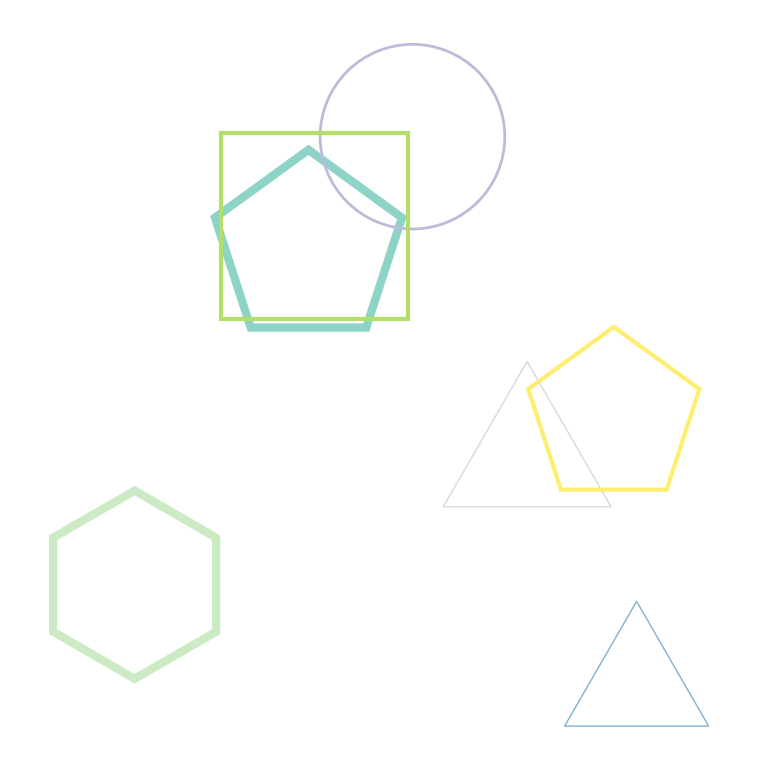[{"shape": "pentagon", "thickness": 3, "radius": 0.64, "center": [0.401, 0.678]}, {"shape": "circle", "thickness": 1, "radius": 0.6, "center": [0.536, 0.823]}, {"shape": "triangle", "thickness": 0.5, "radius": 0.54, "center": [0.827, 0.111]}, {"shape": "square", "thickness": 1.5, "radius": 0.61, "center": [0.409, 0.706]}, {"shape": "triangle", "thickness": 0.5, "radius": 0.63, "center": [0.685, 0.405]}, {"shape": "hexagon", "thickness": 3, "radius": 0.61, "center": [0.175, 0.241]}, {"shape": "pentagon", "thickness": 1.5, "radius": 0.58, "center": [0.797, 0.459]}]